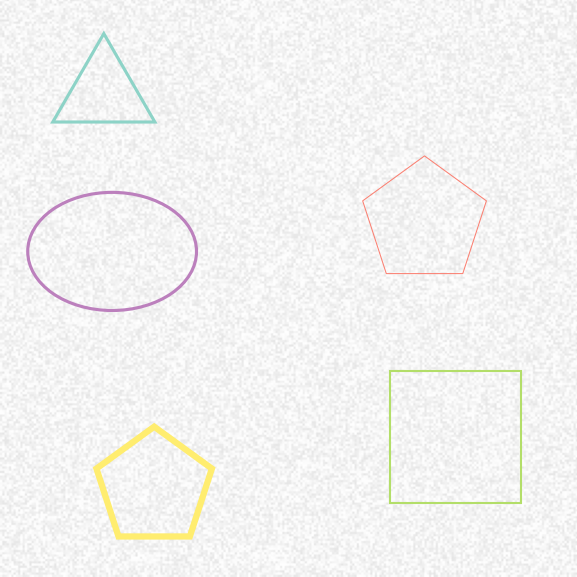[{"shape": "triangle", "thickness": 1.5, "radius": 0.51, "center": [0.18, 0.839]}, {"shape": "pentagon", "thickness": 0.5, "radius": 0.56, "center": [0.735, 0.617]}, {"shape": "square", "thickness": 1, "radius": 0.57, "center": [0.789, 0.242]}, {"shape": "oval", "thickness": 1.5, "radius": 0.73, "center": [0.194, 0.564]}, {"shape": "pentagon", "thickness": 3, "radius": 0.53, "center": [0.267, 0.155]}]